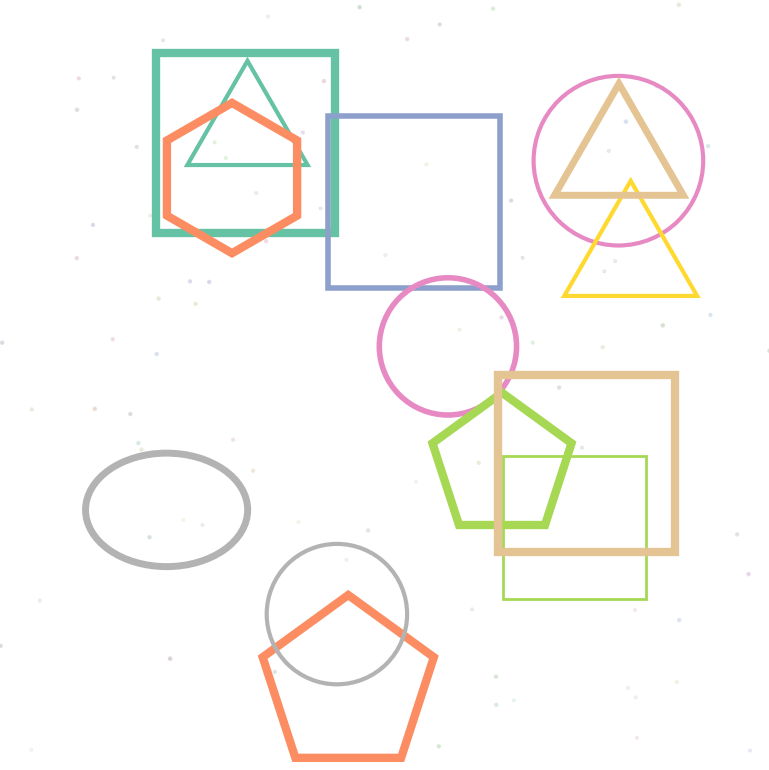[{"shape": "triangle", "thickness": 1.5, "radius": 0.45, "center": [0.321, 0.831]}, {"shape": "square", "thickness": 3, "radius": 0.58, "center": [0.319, 0.814]}, {"shape": "hexagon", "thickness": 3, "radius": 0.49, "center": [0.301, 0.769]}, {"shape": "pentagon", "thickness": 3, "radius": 0.58, "center": [0.452, 0.11]}, {"shape": "square", "thickness": 2, "radius": 0.56, "center": [0.537, 0.738]}, {"shape": "circle", "thickness": 1.5, "radius": 0.55, "center": [0.803, 0.791]}, {"shape": "circle", "thickness": 2, "radius": 0.45, "center": [0.582, 0.55]}, {"shape": "pentagon", "thickness": 3, "radius": 0.47, "center": [0.652, 0.395]}, {"shape": "square", "thickness": 1, "radius": 0.47, "center": [0.746, 0.315]}, {"shape": "triangle", "thickness": 1.5, "radius": 0.5, "center": [0.819, 0.665]}, {"shape": "square", "thickness": 3, "radius": 0.58, "center": [0.762, 0.398]}, {"shape": "triangle", "thickness": 2.5, "radius": 0.48, "center": [0.804, 0.795]}, {"shape": "circle", "thickness": 1.5, "radius": 0.46, "center": [0.438, 0.202]}, {"shape": "oval", "thickness": 2.5, "radius": 0.53, "center": [0.216, 0.338]}]